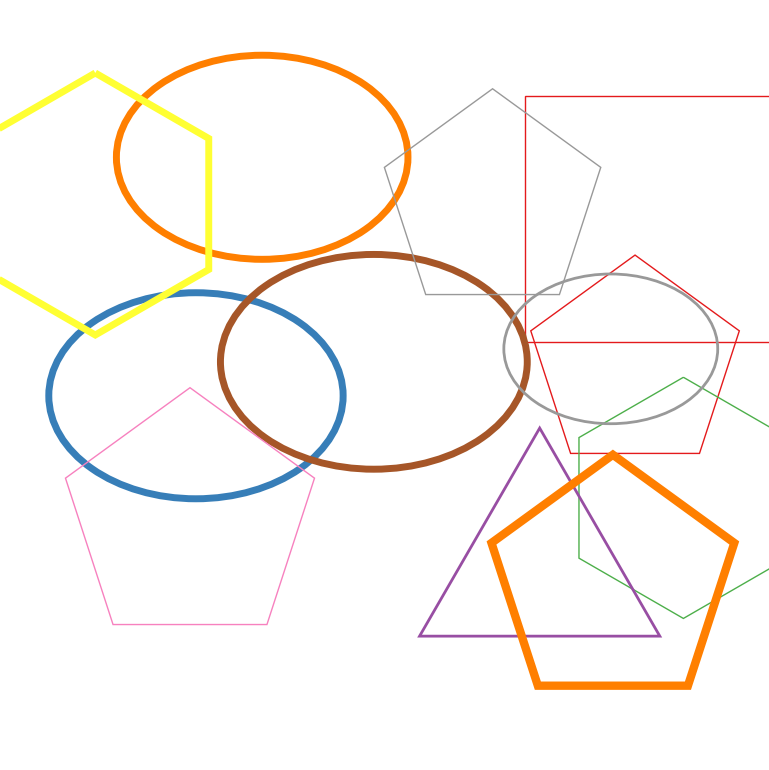[{"shape": "square", "thickness": 0.5, "radius": 0.8, "center": [0.841, 0.716]}, {"shape": "pentagon", "thickness": 0.5, "radius": 0.71, "center": [0.825, 0.526]}, {"shape": "oval", "thickness": 2.5, "radius": 0.96, "center": [0.254, 0.486]}, {"shape": "hexagon", "thickness": 0.5, "radius": 0.78, "center": [0.888, 0.353]}, {"shape": "triangle", "thickness": 1, "radius": 0.9, "center": [0.701, 0.264]}, {"shape": "oval", "thickness": 2.5, "radius": 0.95, "center": [0.34, 0.796]}, {"shape": "pentagon", "thickness": 3, "radius": 0.83, "center": [0.796, 0.244]}, {"shape": "hexagon", "thickness": 2.5, "radius": 0.85, "center": [0.124, 0.735]}, {"shape": "oval", "thickness": 2.5, "radius": 1.0, "center": [0.486, 0.53]}, {"shape": "pentagon", "thickness": 0.5, "radius": 0.85, "center": [0.247, 0.326]}, {"shape": "pentagon", "thickness": 0.5, "radius": 0.74, "center": [0.64, 0.737]}, {"shape": "oval", "thickness": 1, "radius": 0.69, "center": [0.793, 0.547]}]